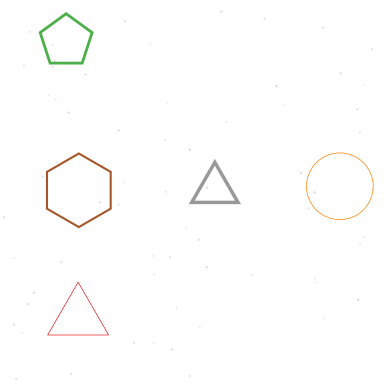[{"shape": "triangle", "thickness": 0.5, "radius": 0.46, "center": [0.203, 0.176]}, {"shape": "pentagon", "thickness": 2, "radius": 0.35, "center": [0.172, 0.893]}, {"shape": "circle", "thickness": 0.5, "radius": 0.43, "center": [0.883, 0.516]}, {"shape": "hexagon", "thickness": 1.5, "radius": 0.48, "center": [0.205, 0.506]}, {"shape": "triangle", "thickness": 2.5, "radius": 0.35, "center": [0.558, 0.509]}]